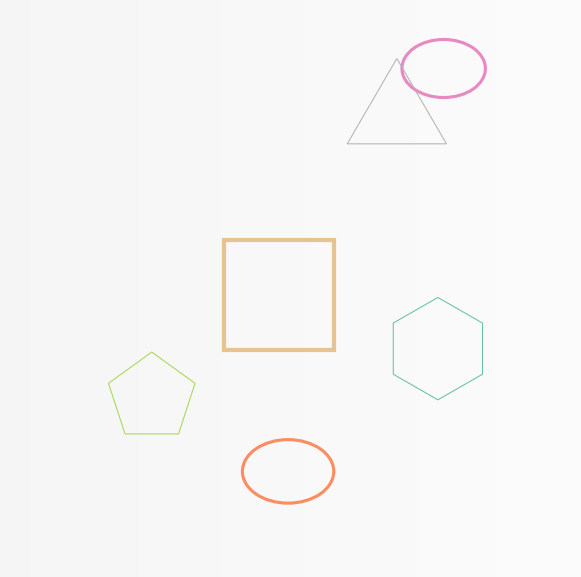[{"shape": "hexagon", "thickness": 0.5, "radius": 0.44, "center": [0.753, 0.395]}, {"shape": "oval", "thickness": 1.5, "radius": 0.39, "center": [0.496, 0.183]}, {"shape": "oval", "thickness": 1.5, "radius": 0.36, "center": [0.763, 0.881]}, {"shape": "pentagon", "thickness": 0.5, "radius": 0.39, "center": [0.261, 0.311]}, {"shape": "square", "thickness": 2, "radius": 0.48, "center": [0.48, 0.489]}, {"shape": "triangle", "thickness": 0.5, "radius": 0.49, "center": [0.683, 0.799]}]